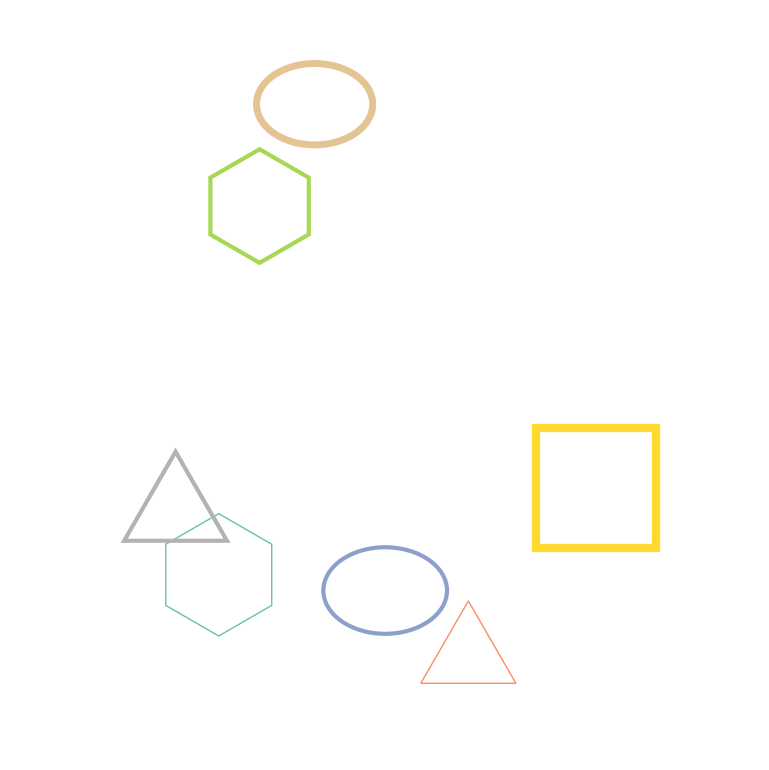[{"shape": "hexagon", "thickness": 0.5, "radius": 0.4, "center": [0.284, 0.253]}, {"shape": "triangle", "thickness": 0.5, "radius": 0.36, "center": [0.608, 0.148]}, {"shape": "oval", "thickness": 1.5, "radius": 0.4, "center": [0.5, 0.233]}, {"shape": "hexagon", "thickness": 1.5, "radius": 0.37, "center": [0.337, 0.732]}, {"shape": "square", "thickness": 3, "radius": 0.39, "center": [0.775, 0.366]}, {"shape": "oval", "thickness": 2.5, "radius": 0.38, "center": [0.409, 0.865]}, {"shape": "triangle", "thickness": 1.5, "radius": 0.39, "center": [0.228, 0.336]}]